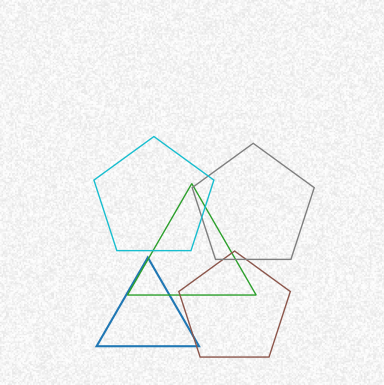[{"shape": "triangle", "thickness": 1.5, "radius": 0.77, "center": [0.384, 0.178]}, {"shape": "triangle", "thickness": 1, "radius": 0.97, "center": [0.498, 0.33]}, {"shape": "pentagon", "thickness": 1, "radius": 0.76, "center": [0.609, 0.196]}, {"shape": "pentagon", "thickness": 1, "radius": 0.83, "center": [0.658, 0.461]}, {"shape": "pentagon", "thickness": 1, "radius": 0.82, "center": [0.4, 0.482]}]